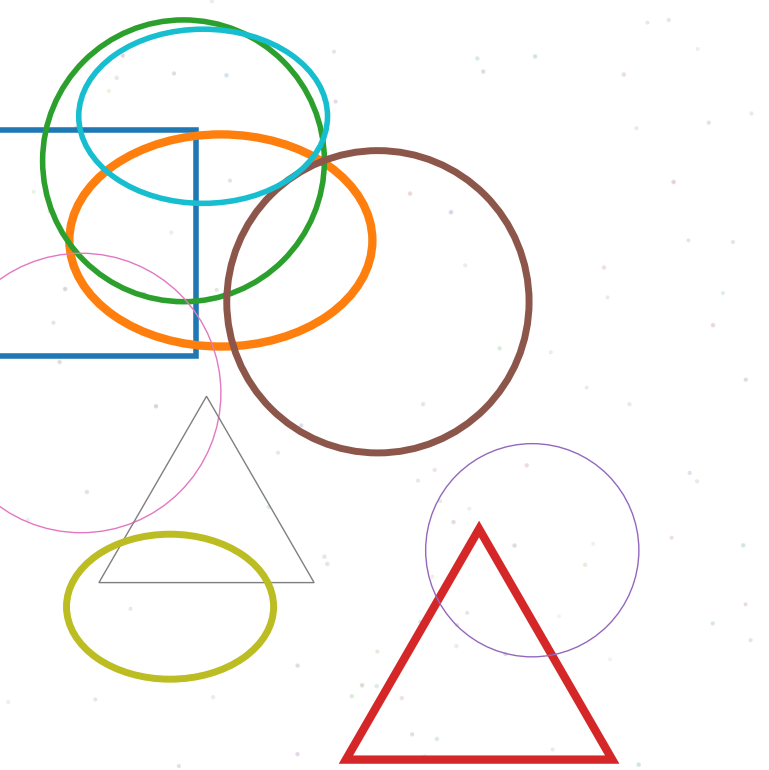[{"shape": "square", "thickness": 2, "radius": 0.73, "center": [0.109, 0.685]}, {"shape": "oval", "thickness": 3, "radius": 0.98, "center": [0.287, 0.688]}, {"shape": "circle", "thickness": 2, "radius": 0.91, "center": [0.238, 0.791]}, {"shape": "triangle", "thickness": 3, "radius": 1.0, "center": [0.622, 0.113]}, {"shape": "circle", "thickness": 0.5, "radius": 0.69, "center": [0.691, 0.285]}, {"shape": "circle", "thickness": 2.5, "radius": 0.98, "center": [0.491, 0.608]}, {"shape": "circle", "thickness": 0.5, "radius": 0.91, "center": [0.105, 0.49]}, {"shape": "triangle", "thickness": 0.5, "radius": 0.81, "center": [0.268, 0.324]}, {"shape": "oval", "thickness": 2.5, "radius": 0.67, "center": [0.221, 0.212]}, {"shape": "oval", "thickness": 2, "radius": 0.81, "center": [0.264, 0.849]}]